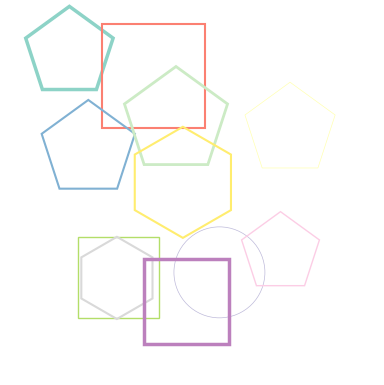[{"shape": "pentagon", "thickness": 2.5, "radius": 0.6, "center": [0.18, 0.864]}, {"shape": "pentagon", "thickness": 0.5, "radius": 0.62, "center": [0.753, 0.663]}, {"shape": "circle", "thickness": 0.5, "radius": 0.59, "center": [0.57, 0.293]}, {"shape": "square", "thickness": 1.5, "radius": 0.67, "center": [0.399, 0.803]}, {"shape": "pentagon", "thickness": 1.5, "radius": 0.64, "center": [0.229, 0.613]}, {"shape": "square", "thickness": 1, "radius": 0.52, "center": [0.308, 0.279]}, {"shape": "pentagon", "thickness": 1, "radius": 0.53, "center": [0.729, 0.344]}, {"shape": "hexagon", "thickness": 1.5, "radius": 0.53, "center": [0.304, 0.278]}, {"shape": "square", "thickness": 2.5, "radius": 0.55, "center": [0.485, 0.217]}, {"shape": "pentagon", "thickness": 2, "radius": 0.7, "center": [0.457, 0.686]}, {"shape": "hexagon", "thickness": 1.5, "radius": 0.72, "center": [0.475, 0.526]}]